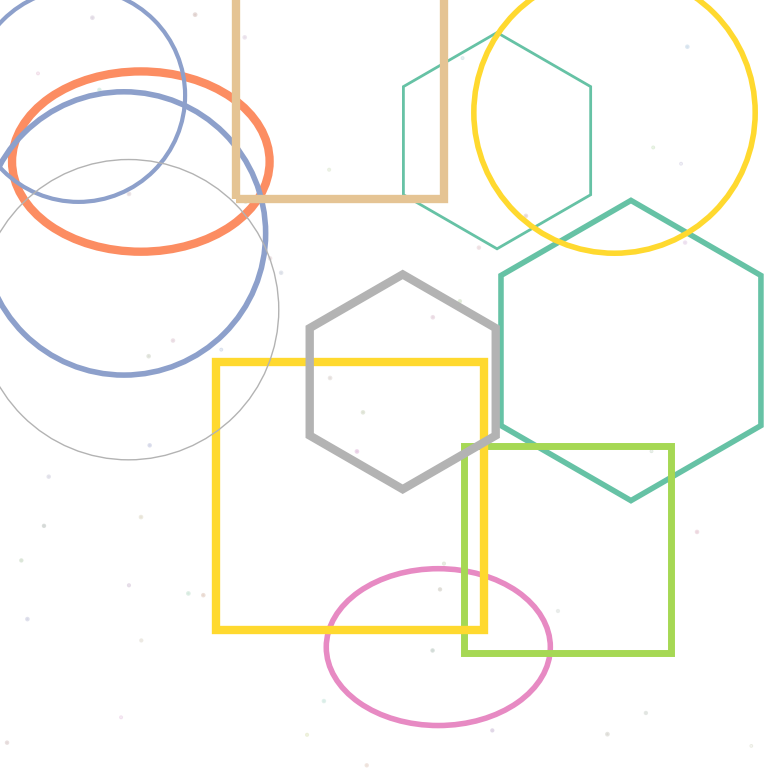[{"shape": "hexagon", "thickness": 2, "radius": 0.97, "center": [0.819, 0.545]}, {"shape": "hexagon", "thickness": 1, "radius": 0.7, "center": [0.646, 0.817]}, {"shape": "oval", "thickness": 3, "radius": 0.84, "center": [0.183, 0.79]}, {"shape": "circle", "thickness": 1.5, "radius": 0.69, "center": [0.102, 0.876]}, {"shape": "circle", "thickness": 2, "radius": 0.92, "center": [0.161, 0.697]}, {"shape": "oval", "thickness": 2, "radius": 0.73, "center": [0.569, 0.16]}, {"shape": "square", "thickness": 2.5, "radius": 0.67, "center": [0.737, 0.287]}, {"shape": "circle", "thickness": 2, "radius": 0.91, "center": [0.798, 0.854]}, {"shape": "square", "thickness": 3, "radius": 0.87, "center": [0.454, 0.355]}, {"shape": "square", "thickness": 3, "radius": 0.67, "center": [0.442, 0.876]}, {"shape": "circle", "thickness": 0.5, "radius": 0.98, "center": [0.167, 0.598]}, {"shape": "hexagon", "thickness": 3, "radius": 0.7, "center": [0.523, 0.504]}]